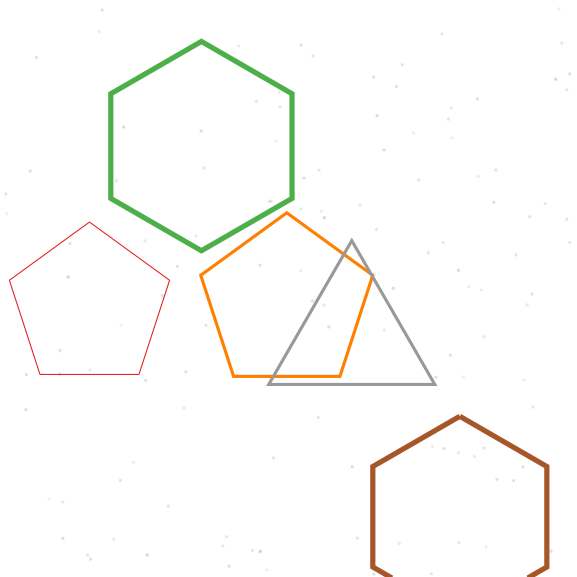[{"shape": "pentagon", "thickness": 0.5, "radius": 0.73, "center": [0.155, 0.469]}, {"shape": "hexagon", "thickness": 2.5, "radius": 0.91, "center": [0.349, 0.746]}, {"shape": "pentagon", "thickness": 1.5, "radius": 0.78, "center": [0.497, 0.474]}, {"shape": "hexagon", "thickness": 2.5, "radius": 0.87, "center": [0.796, 0.104]}, {"shape": "triangle", "thickness": 1.5, "radius": 0.83, "center": [0.609, 0.416]}]